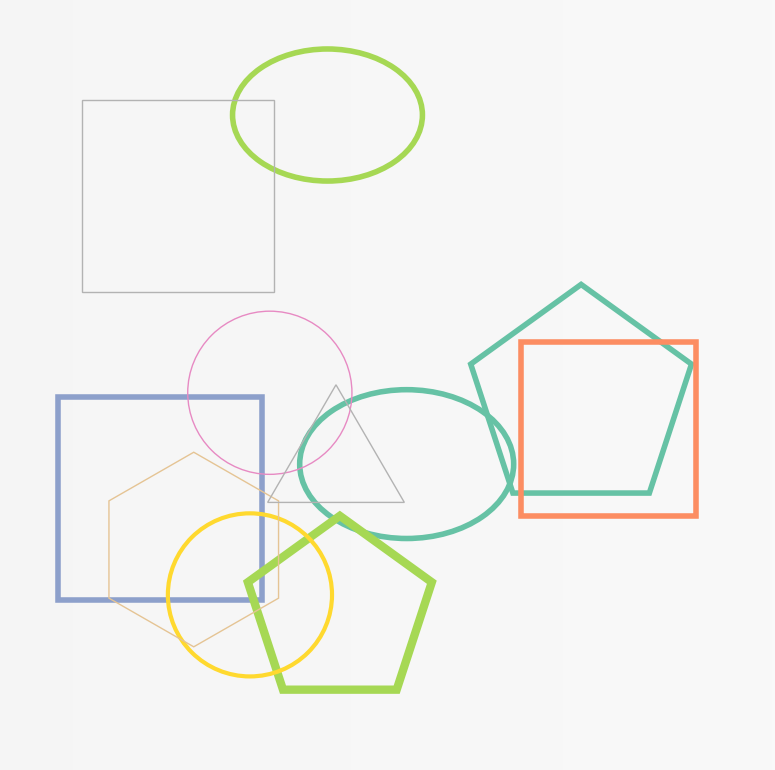[{"shape": "pentagon", "thickness": 2, "radius": 0.75, "center": [0.75, 0.481]}, {"shape": "oval", "thickness": 2, "radius": 0.69, "center": [0.525, 0.397]}, {"shape": "square", "thickness": 2, "radius": 0.56, "center": [0.785, 0.443]}, {"shape": "square", "thickness": 2, "radius": 0.66, "center": [0.207, 0.352]}, {"shape": "circle", "thickness": 0.5, "radius": 0.53, "center": [0.348, 0.49]}, {"shape": "pentagon", "thickness": 3, "radius": 0.62, "center": [0.438, 0.205]}, {"shape": "oval", "thickness": 2, "radius": 0.61, "center": [0.423, 0.851]}, {"shape": "circle", "thickness": 1.5, "radius": 0.53, "center": [0.323, 0.227]}, {"shape": "hexagon", "thickness": 0.5, "radius": 0.63, "center": [0.25, 0.286]}, {"shape": "triangle", "thickness": 0.5, "radius": 0.51, "center": [0.434, 0.398]}, {"shape": "square", "thickness": 0.5, "radius": 0.62, "center": [0.23, 0.745]}]